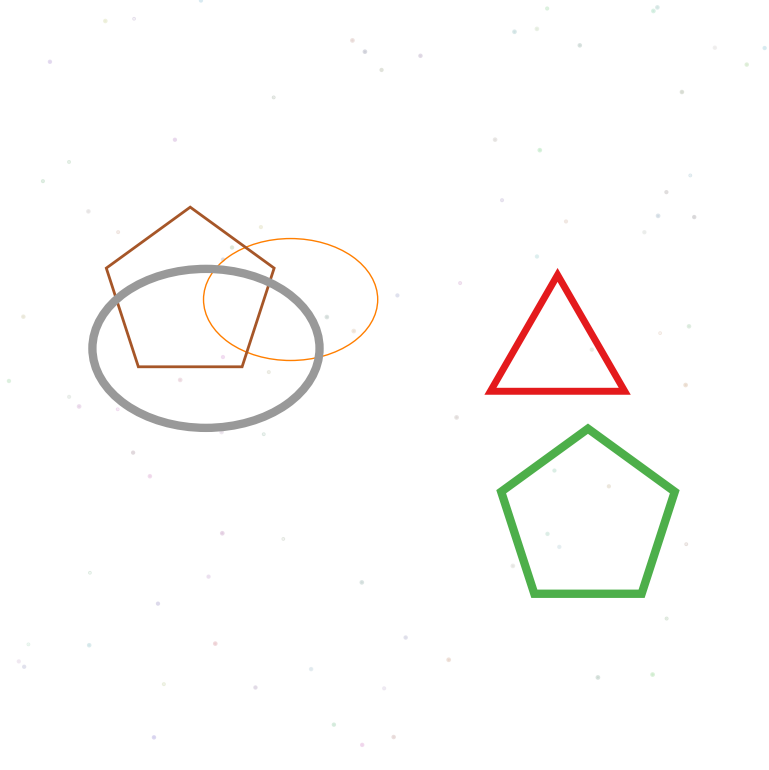[{"shape": "triangle", "thickness": 2.5, "radius": 0.5, "center": [0.724, 0.542]}, {"shape": "pentagon", "thickness": 3, "radius": 0.59, "center": [0.764, 0.325]}, {"shape": "oval", "thickness": 0.5, "radius": 0.57, "center": [0.377, 0.611]}, {"shape": "pentagon", "thickness": 1, "radius": 0.57, "center": [0.247, 0.616]}, {"shape": "oval", "thickness": 3, "radius": 0.74, "center": [0.268, 0.548]}]